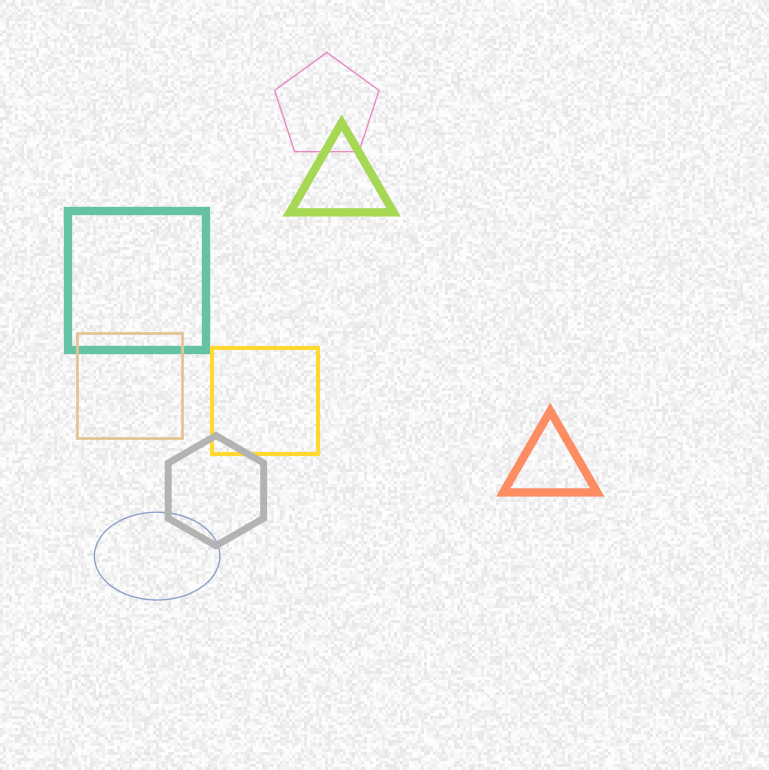[{"shape": "square", "thickness": 3, "radius": 0.45, "center": [0.178, 0.635]}, {"shape": "triangle", "thickness": 3, "radius": 0.35, "center": [0.715, 0.396]}, {"shape": "oval", "thickness": 0.5, "radius": 0.41, "center": [0.204, 0.278]}, {"shape": "pentagon", "thickness": 0.5, "radius": 0.36, "center": [0.424, 0.861]}, {"shape": "triangle", "thickness": 3, "radius": 0.39, "center": [0.444, 0.763]}, {"shape": "square", "thickness": 1.5, "radius": 0.35, "center": [0.345, 0.479]}, {"shape": "square", "thickness": 1, "radius": 0.34, "center": [0.168, 0.499]}, {"shape": "hexagon", "thickness": 2.5, "radius": 0.36, "center": [0.28, 0.363]}]